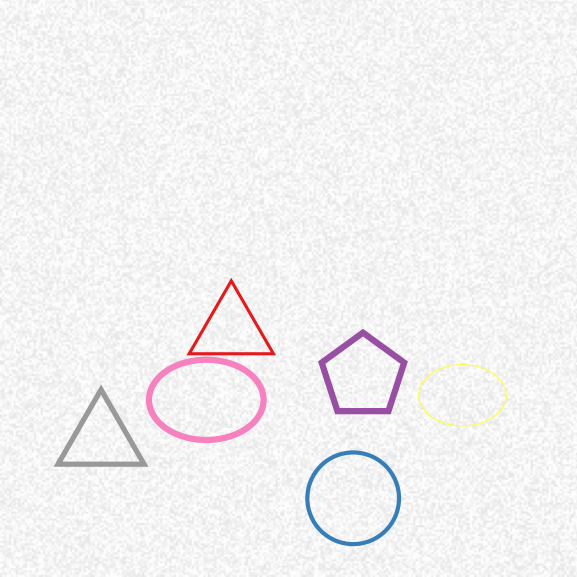[{"shape": "triangle", "thickness": 1.5, "radius": 0.42, "center": [0.401, 0.429]}, {"shape": "circle", "thickness": 2, "radius": 0.4, "center": [0.612, 0.136]}, {"shape": "pentagon", "thickness": 3, "radius": 0.38, "center": [0.629, 0.348]}, {"shape": "oval", "thickness": 0.5, "radius": 0.38, "center": [0.801, 0.315]}, {"shape": "oval", "thickness": 3, "radius": 0.5, "center": [0.357, 0.307]}, {"shape": "triangle", "thickness": 2.5, "radius": 0.43, "center": [0.175, 0.238]}]